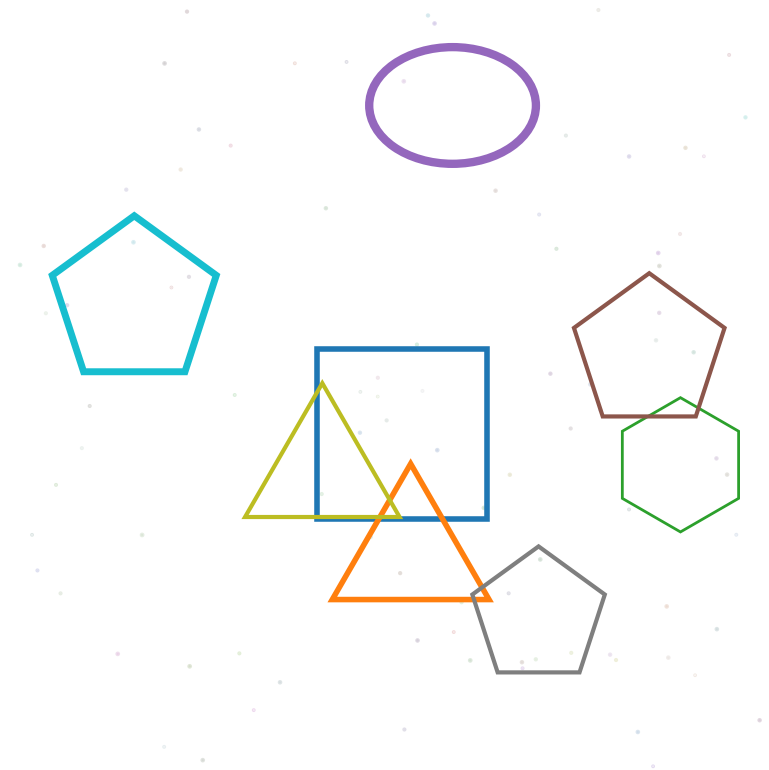[{"shape": "square", "thickness": 2, "radius": 0.55, "center": [0.522, 0.436]}, {"shape": "triangle", "thickness": 2, "radius": 0.59, "center": [0.533, 0.28]}, {"shape": "hexagon", "thickness": 1, "radius": 0.44, "center": [0.884, 0.396]}, {"shape": "oval", "thickness": 3, "radius": 0.54, "center": [0.588, 0.863]}, {"shape": "pentagon", "thickness": 1.5, "radius": 0.51, "center": [0.843, 0.542]}, {"shape": "pentagon", "thickness": 1.5, "radius": 0.45, "center": [0.699, 0.2]}, {"shape": "triangle", "thickness": 1.5, "radius": 0.58, "center": [0.419, 0.386]}, {"shape": "pentagon", "thickness": 2.5, "radius": 0.56, "center": [0.174, 0.608]}]